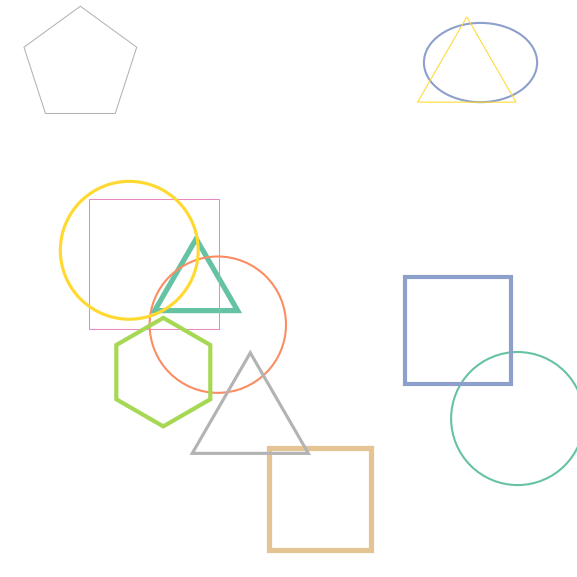[{"shape": "circle", "thickness": 1, "radius": 0.58, "center": [0.896, 0.274]}, {"shape": "triangle", "thickness": 2.5, "radius": 0.41, "center": [0.34, 0.503]}, {"shape": "circle", "thickness": 1, "radius": 0.59, "center": [0.377, 0.437]}, {"shape": "oval", "thickness": 1, "radius": 0.49, "center": [0.832, 0.891]}, {"shape": "square", "thickness": 2, "radius": 0.46, "center": [0.793, 0.427]}, {"shape": "square", "thickness": 0.5, "radius": 0.56, "center": [0.267, 0.541]}, {"shape": "hexagon", "thickness": 2, "radius": 0.47, "center": [0.283, 0.355]}, {"shape": "circle", "thickness": 1.5, "radius": 0.6, "center": [0.224, 0.566]}, {"shape": "triangle", "thickness": 0.5, "radius": 0.49, "center": [0.808, 0.871]}, {"shape": "square", "thickness": 2.5, "radius": 0.44, "center": [0.554, 0.135]}, {"shape": "triangle", "thickness": 1.5, "radius": 0.58, "center": [0.433, 0.272]}, {"shape": "pentagon", "thickness": 0.5, "radius": 0.51, "center": [0.139, 0.886]}]